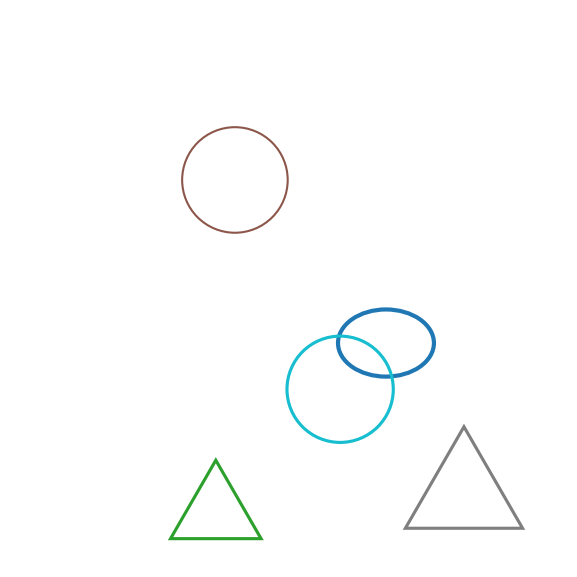[{"shape": "oval", "thickness": 2, "radius": 0.42, "center": [0.668, 0.405]}, {"shape": "triangle", "thickness": 1.5, "radius": 0.45, "center": [0.374, 0.112]}, {"shape": "circle", "thickness": 1, "radius": 0.46, "center": [0.407, 0.688]}, {"shape": "triangle", "thickness": 1.5, "radius": 0.59, "center": [0.803, 0.143]}, {"shape": "circle", "thickness": 1.5, "radius": 0.46, "center": [0.589, 0.325]}]